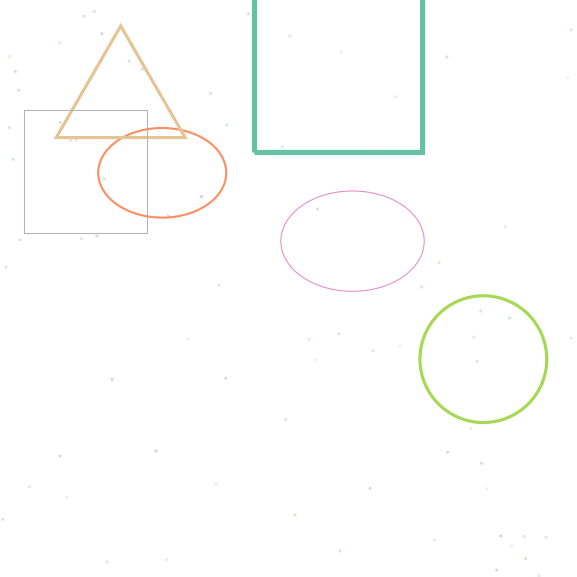[{"shape": "square", "thickness": 2.5, "radius": 0.73, "center": [0.585, 0.881]}, {"shape": "oval", "thickness": 1, "radius": 0.55, "center": [0.281, 0.7]}, {"shape": "oval", "thickness": 0.5, "radius": 0.62, "center": [0.61, 0.582]}, {"shape": "circle", "thickness": 1.5, "radius": 0.55, "center": [0.837, 0.377]}, {"shape": "triangle", "thickness": 1.5, "radius": 0.64, "center": [0.209, 0.825]}, {"shape": "square", "thickness": 0.5, "radius": 0.53, "center": [0.148, 0.702]}]